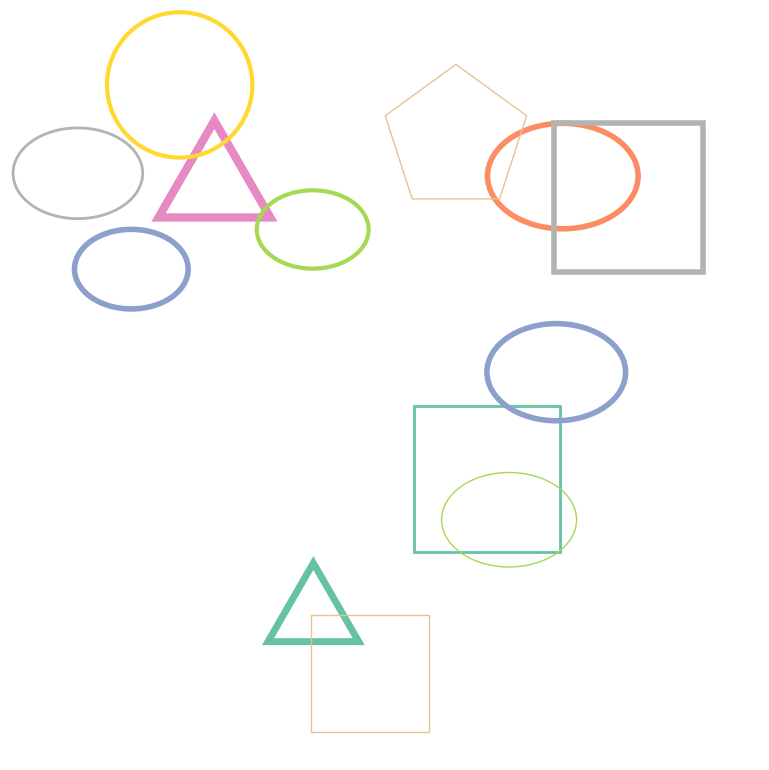[{"shape": "triangle", "thickness": 2.5, "radius": 0.34, "center": [0.407, 0.201]}, {"shape": "square", "thickness": 1, "radius": 0.47, "center": [0.633, 0.378]}, {"shape": "oval", "thickness": 2, "radius": 0.49, "center": [0.731, 0.771]}, {"shape": "oval", "thickness": 2, "radius": 0.45, "center": [0.722, 0.517]}, {"shape": "oval", "thickness": 2, "radius": 0.37, "center": [0.171, 0.65]}, {"shape": "triangle", "thickness": 3, "radius": 0.42, "center": [0.278, 0.759]}, {"shape": "oval", "thickness": 1.5, "radius": 0.36, "center": [0.406, 0.702]}, {"shape": "oval", "thickness": 0.5, "radius": 0.44, "center": [0.661, 0.325]}, {"shape": "circle", "thickness": 1.5, "radius": 0.47, "center": [0.233, 0.89]}, {"shape": "square", "thickness": 0.5, "radius": 0.38, "center": [0.48, 0.126]}, {"shape": "pentagon", "thickness": 0.5, "radius": 0.48, "center": [0.592, 0.82]}, {"shape": "square", "thickness": 2, "radius": 0.48, "center": [0.816, 0.744]}, {"shape": "oval", "thickness": 1, "radius": 0.42, "center": [0.101, 0.775]}]